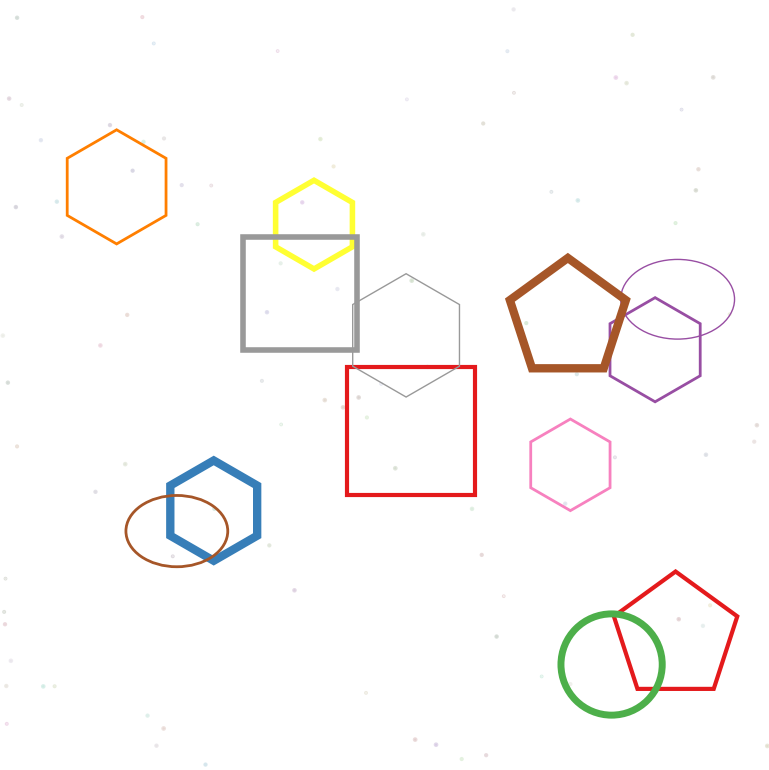[{"shape": "pentagon", "thickness": 1.5, "radius": 0.42, "center": [0.877, 0.173]}, {"shape": "square", "thickness": 1.5, "radius": 0.42, "center": [0.534, 0.44]}, {"shape": "hexagon", "thickness": 3, "radius": 0.33, "center": [0.278, 0.337]}, {"shape": "circle", "thickness": 2.5, "radius": 0.33, "center": [0.794, 0.137]}, {"shape": "oval", "thickness": 0.5, "radius": 0.37, "center": [0.88, 0.611]}, {"shape": "hexagon", "thickness": 1, "radius": 0.34, "center": [0.851, 0.546]}, {"shape": "hexagon", "thickness": 1, "radius": 0.37, "center": [0.151, 0.757]}, {"shape": "hexagon", "thickness": 2, "radius": 0.29, "center": [0.408, 0.708]}, {"shape": "oval", "thickness": 1, "radius": 0.33, "center": [0.23, 0.31]}, {"shape": "pentagon", "thickness": 3, "radius": 0.4, "center": [0.737, 0.586]}, {"shape": "hexagon", "thickness": 1, "radius": 0.3, "center": [0.741, 0.396]}, {"shape": "hexagon", "thickness": 0.5, "radius": 0.4, "center": [0.527, 0.564]}, {"shape": "square", "thickness": 2, "radius": 0.37, "center": [0.39, 0.619]}]